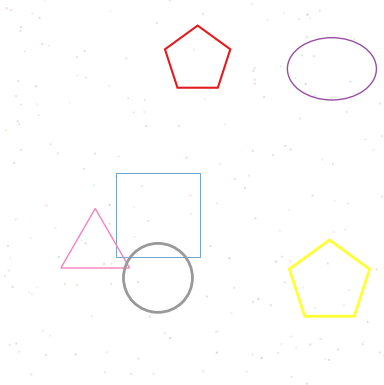[{"shape": "pentagon", "thickness": 1.5, "radius": 0.45, "center": [0.513, 0.844]}, {"shape": "square", "thickness": 0.5, "radius": 0.55, "center": [0.411, 0.441]}, {"shape": "oval", "thickness": 1, "radius": 0.58, "center": [0.862, 0.821]}, {"shape": "pentagon", "thickness": 2, "radius": 0.55, "center": [0.856, 0.267]}, {"shape": "triangle", "thickness": 1, "radius": 0.52, "center": [0.247, 0.355]}, {"shape": "circle", "thickness": 2, "radius": 0.45, "center": [0.41, 0.278]}]